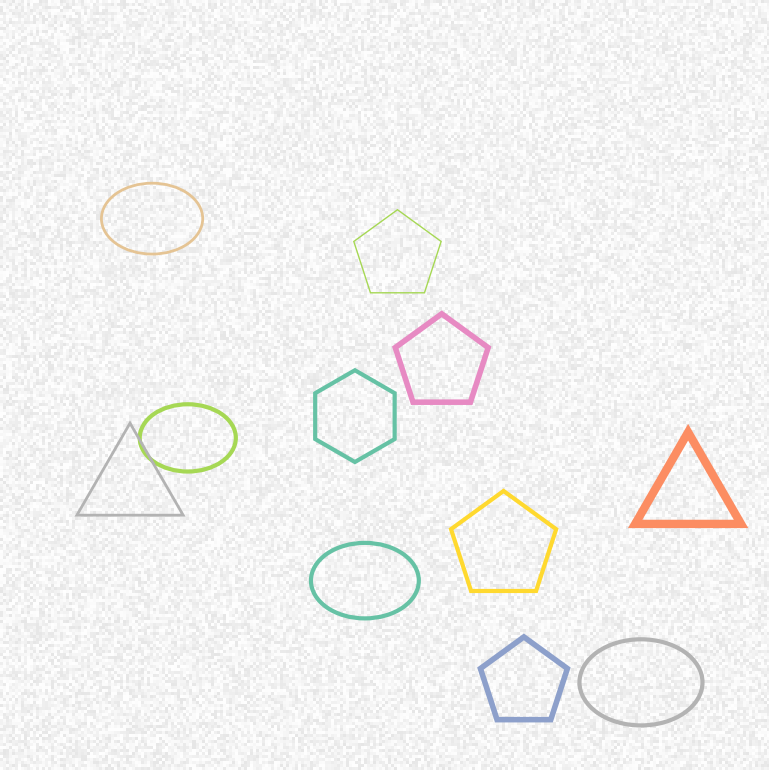[{"shape": "oval", "thickness": 1.5, "radius": 0.35, "center": [0.474, 0.246]}, {"shape": "hexagon", "thickness": 1.5, "radius": 0.3, "center": [0.461, 0.46]}, {"shape": "triangle", "thickness": 3, "radius": 0.4, "center": [0.894, 0.359]}, {"shape": "pentagon", "thickness": 2, "radius": 0.3, "center": [0.68, 0.113]}, {"shape": "pentagon", "thickness": 2, "radius": 0.32, "center": [0.574, 0.529]}, {"shape": "pentagon", "thickness": 0.5, "radius": 0.3, "center": [0.516, 0.668]}, {"shape": "oval", "thickness": 1.5, "radius": 0.31, "center": [0.244, 0.431]}, {"shape": "pentagon", "thickness": 1.5, "radius": 0.36, "center": [0.654, 0.291]}, {"shape": "oval", "thickness": 1, "radius": 0.33, "center": [0.197, 0.716]}, {"shape": "oval", "thickness": 1.5, "radius": 0.4, "center": [0.832, 0.114]}, {"shape": "triangle", "thickness": 1, "radius": 0.4, "center": [0.169, 0.371]}]